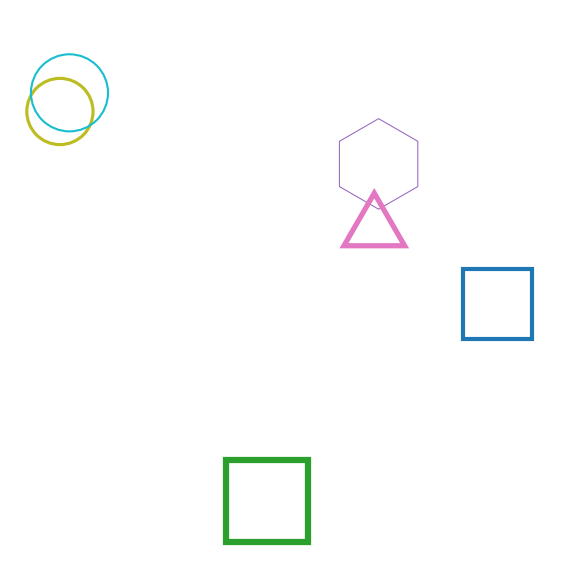[{"shape": "square", "thickness": 2, "radius": 0.3, "center": [0.861, 0.472]}, {"shape": "square", "thickness": 3, "radius": 0.36, "center": [0.462, 0.132]}, {"shape": "hexagon", "thickness": 0.5, "radius": 0.39, "center": [0.656, 0.715]}, {"shape": "triangle", "thickness": 2.5, "radius": 0.3, "center": [0.648, 0.604]}, {"shape": "circle", "thickness": 1.5, "radius": 0.29, "center": [0.104, 0.806]}, {"shape": "circle", "thickness": 1, "radius": 0.33, "center": [0.12, 0.838]}]